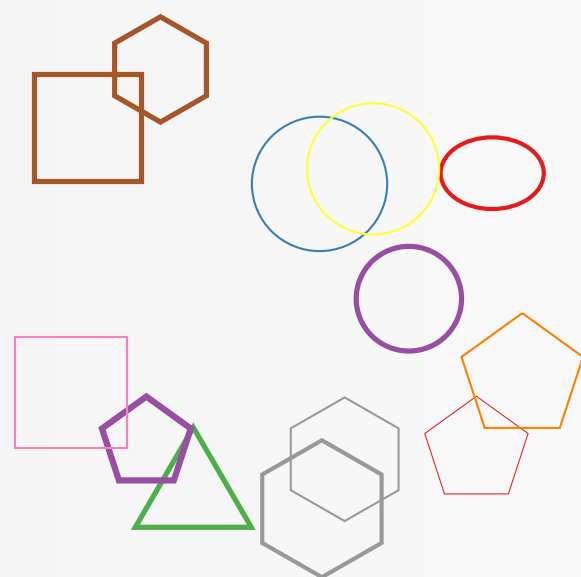[{"shape": "pentagon", "thickness": 0.5, "radius": 0.47, "center": [0.82, 0.22]}, {"shape": "oval", "thickness": 2, "radius": 0.44, "center": [0.847, 0.699]}, {"shape": "circle", "thickness": 1, "radius": 0.58, "center": [0.55, 0.681]}, {"shape": "triangle", "thickness": 2.5, "radius": 0.58, "center": [0.333, 0.144]}, {"shape": "circle", "thickness": 2.5, "radius": 0.45, "center": [0.703, 0.482]}, {"shape": "pentagon", "thickness": 3, "radius": 0.4, "center": [0.252, 0.232]}, {"shape": "pentagon", "thickness": 1, "radius": 0.55, "center": [0.899, 0.347]}, {"shape": "circle", "thickness": 1, "radius": 0.57, "center": [0.642, 0.707]}, {"shape": "hexagon", "thickness": 2.5, "radius": 0.46, "center": [0.276, 0.879]}, {"shape": "square", "thickness": 2.5, "radius": 0.46, "center": [0.15, 0.778]}, {"shape": "square", "thickness": 1, "radius": 0.48, "center": [0.123, 0.32]}, {"shape": "hexagon", "thickness": 2, "radius": 0.59, "center": [0.554, 0.118]}, {"shape": "hexagon", "thickness": 1, "radius": 0.54, "center": [0.593, 0.204]}]